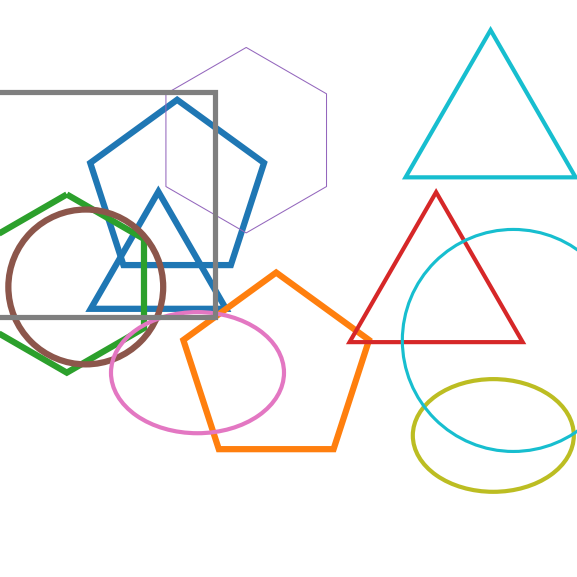[{"shape": "triangle", "thickness": 3, "radius": 0.68, "center": [0.274, 0.532]}, {"shape": "pentagon", "thickness": 3, "radius": 0.79, "center": [0.307, 0.668]}, {"shape": "pentagon", "thickness": 3, "radius": 0.85, "center": [0.478, 0.358]}, {"shape": "hexagon", "thickness": 3, "radius": 0.77, "center": [0.116, 0.508]}, {"shape": "triangle", "thickness": 2, "radius": 0.87, "center": [0.755, 0.493]}, {"shape": "hexagon", "thickness": 0.5, "radius": 0.8, "center": [0.426, 0.756]}, {"shape": "circle", "thickness": 3, "radius": 0.67, "center": [0.149, 0.502]}, {"shape": "oval", "thickness": 2, "radius": 0.75, "center": [0.342, 0.354]}, {"shape": "square", "thickness": 2.5, "radius": 0.98, "center": [0.177, 0.645]}, {"shape": "oval", "thickness": 2, "radius": 0.7, "center": [0.854, 0.245]}, {"shape": "circle", "thickness": 1.5, "radius": 0.96, "center": [0.889, 0.41]}, {"shape": "triangle", "thickness": 2, "radius": 0.85, "center": [0.849, 0.777]}]